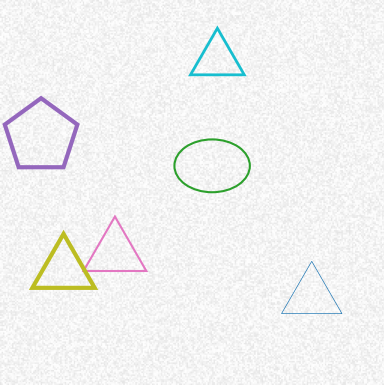[{"shape": "triangle", "thickness": 0.5, "radius": 0.45, "center": [0.81, 0.231]}, {"shape": "oval", "thickness": 1.5, "radius": 0.49, "center": [0.551, 0.569]}, {"shape": "pentagon", "thickness": 3, "radius": 0.5, "center": [0.107, 0.646]}, {"shape": "triangle", "thickness": 1.5, "radius": 0.47, "center": [0.298, 0.343]}, {"shape": "triangle", "thickness": 3, "radius": 0.47, "center": [0.165, 0.299]}, {"shape": "triangle", "thickness": 2, "radius": 0.4, "center": [0.565, 0.846]}]